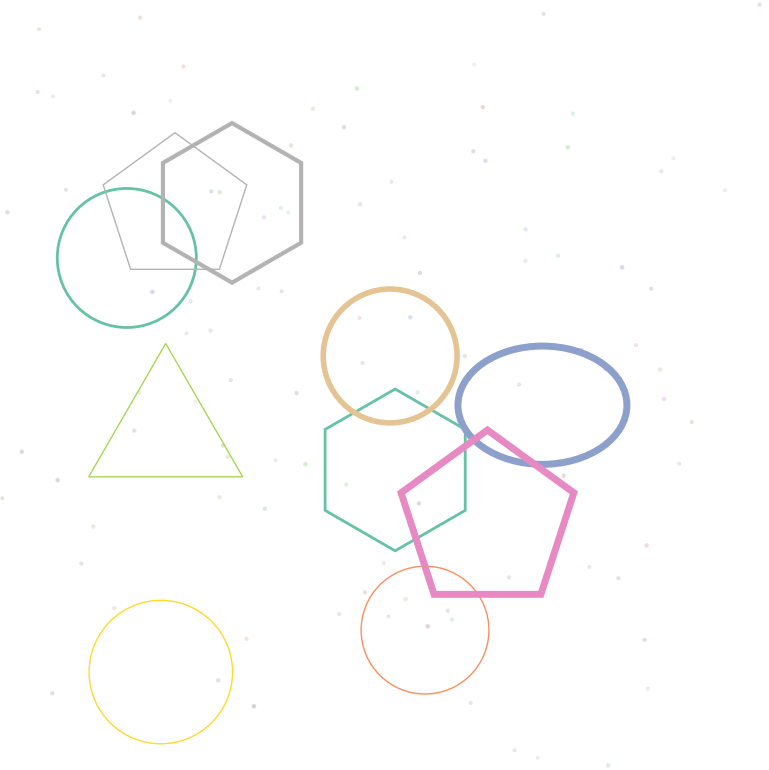[{"shape": "hexagon", "thickness": 1, "radius": 0.53, "center": [0.513, 0.39]}, {"shape": "circle", "thickness": 1, "radius": 0.45, "center": [0.165, 0.665]}, {"shape": "circle", "thickness": 0.5, "radius": 0.41, "center": [0.552, 0.182]}, {"shape": "oval", "thickness": 2.5, "radius": 0.55, "center": [0.704, 0.474]}, {"shape": "pentagon", "thickness": 2.5, "radius": 0.59, "center": [0.633, 0.324]}, {"shape": "triangle", "thickness": 0.5, "radius": 0.58, "center": [0.215, 0.438]}, {"shape": "circle", "thickness": 0.5, "radius": 0.47, "center": [0.209, 0.127]}, {"shape": "circle", "thickness": 2, "radius": 0.43, "center": [0.507, 0.538]}, {"shape": "hexagon", "thickness": 1.5, "radius": 0.52, "center": [0.301, 0.737]}, {"shape": "pentagon", "thickness": 0.5, "radius": 0.49, "center": [0.227, 0.73]}]